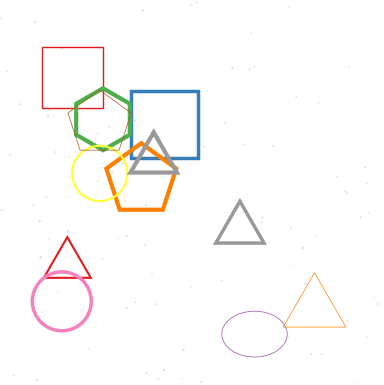[{"shape": "triangle", "thickness": 1.5, "radius": 0.35, "center": [0.175, 0.314]}, {"shape": "square", "thickness": 1, "radius": 0.4, "center": [0.187, 0.799]}, {"shape": "square", "thickness": 2.5, "radius": 0.43, "center": [0.427, 0.677]}, {"shape": "hexagon", "thickness": 3, "radius": 0.4, "center": [0.268, 0.69]}, {"shape": "oval", "thickness": 0.5, "radius": 0.43, "center": [0.661, 0.132]}, {"shape": "triangle", "thickness": 0.5, "radius": 0.47, "center": [0.817, 0.198]}, {"shape": "pentagon", "thickness": 3, "radius": 0.48, "center": [0.367, 0.532]}, {"shape": "circle", "thickness": 1.5, "radius": 0.36, "center": [0.259, 0.549]}, {"shape": "pentagon", "thickness": 0.5, "radius": 0.43, "center": [0.259, 0.68]}, {"shape": "circle", "thickness": 2.5, "radius": 0.38, "center": [0.161, 0.217]}, {"shape": "triangle", "thickness": 2.5, "radius": 0.36, "center": [0.623, 0.405]}, {"shape": "triangle", "thickness": 3, "radius": 0.35, "center": [0.399, 0.587]}]